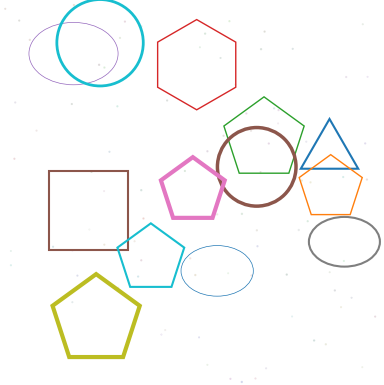[{"shape": "oval", "thickness": 0.5, "radius": 0.47, "center": [0.564, 0.296]}, {"shape": "triangle", "thickness": 1.5, "radius": 0.43, "center": [0.856, 0.605]}, {"shape": "pentagon", "thickness": 1, "radius": 0.43, "center": [0.859, 0.512]}, {"shape": "pentagon", "thickness": 1, "radius": 0.55, "center": [0.686, 0.639]}, {"shape": "hexagon", "thickness": 1, "radius": 0.59, "center": [0.511, 0.832]}, {"shape": "oval", "thickness": 0.5, "radius": 0.58, "center": [0.191, 0.861]}, {"shape": "circle", "thickness": 2.5, "radius": 0.51, "center": [0.667, 0.567]}, {"shape": "square", "thickness": 1.5, "radius": 0.51, "center": [0.229, 0.453]}, {"shape": "pentagon", "thickness": 3, "radius": 0.44, "center": [0.501, 0.505]}, {"shape": "oval", "thickness": 1.5, "radius": 0.46, "center": [0.895, 0.372]}, {"shape": "pentagon", "thickness": 3, "radius": 0.6, "center": [0.25, 0.169]}, {"shape": "circle", "thickness": 2, "radius": 0.56, "center": [0.26, 0.889]}, {"shape": "pentagon", "thickness": 1.5, "radius": 0.46, "center": [0.392, 0.329]}]